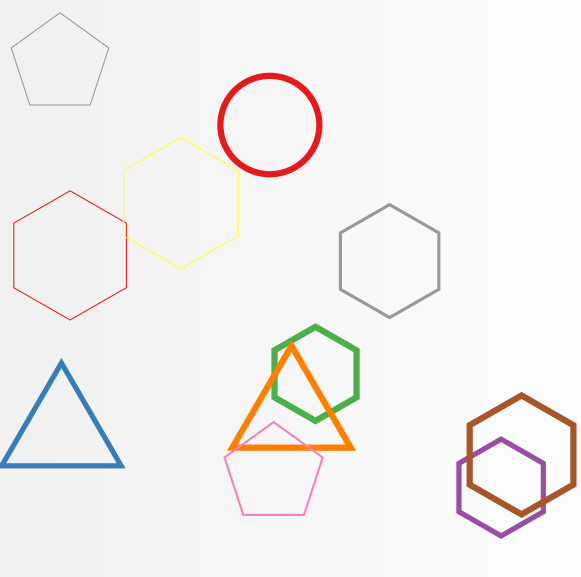[{"shape": "circle", "thickness": 3, "radius": 0.43, "center": [0.464, 0.783]}, {"shape": "hexagon", "thickness": 0.5, "radius": 0.56, "center": [0.121, 0.557]}, {"shape": "triangle", "thickness": 2.5, "radius": 0.59, "center": [0.106, 0.252]}, {"shape": "hexagon", "thickness": 3, "radius": 0.41, "center": [0.543, 0.352]}, {"shape": "hexagon", "thickness": 2.5, "radius": 0.42, "center": [0.862, 0.155]}, {"shape": "triangle", "thickness": 3, "radius": 0.59, "center": [0.502, 0.283]}, {"shape": "hexagon", "thickness": 0.5, "radius": 0.57, "center": [0.311, 0.647]}, {"shape": "hexagon", "thickness": 3, "radius": 0.52, "center": [0.897, 0.211]}, {"shape": "pentagon", "thickness": 1, "radius": 0.44, "center": [0.471, 0.179]}, {"shape": "hexagon", "thickness": 1.5, "radius": 0.49, "center": [0.67, 0.547]}, {"shape": "pentagon", "thickness": 0.5, "radius": 0.44, "center": [0.103, 0.889]}]